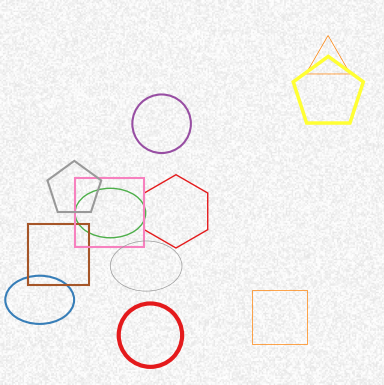[{"shape": "circle", "thickness": 3, "radius": 0.41, "center": [0.391, 0.129]}, {"shape": "hexagon", "thickness": 1, "radius": 0.48, "center": [0.457, 0.451]}, {"shape": "oval", "thickness": 1.5, "radius": 0.45, "center": [0.103, 0.221]}, {"shape": "oval", "thickness": 1, "radius": 0.46, "center": [0.287, 0.447]}, {"shape": "circle", "thickness": 1.5, "radius": 0.38, "center": [0.42, 0.679]}, {"shape": "triangle", "thickness": 0.5, "radius": 0.33, "center": [0.852, 0.841]}, {"shape": "square", "thickness": 0.5, "radius": 0.35, "center": [0.726, 0.176]}, {"shape": "pentagon", "thickness": 2.5, "radius": 0.48, "center": [0.853, 0.758]}, {"shape": "square", "thickness": 1.5, "radius": 0.39, "center": [0.153, 0.339]}, {"shape": "square", "thickness": 1.5, "radius": 0.45, "center": [0.285, 0.449]}, {"shape": "oval", "thickness": 0.5, "radius": 0.47, "center": [0.38, 0.309]}, {"shape": "pentagon", "thickness": 1.5, "radius": 0.37, "center": [0.193, 0.509]}]